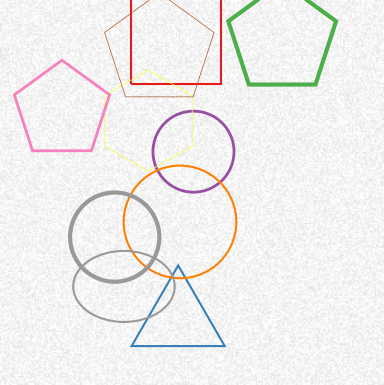[{"shape": "square", "thickness": 1.5, "radius": 0.59, "center": [0.456, 0.899]}, {"shape": "triangle", "thickness": 1.5, "radius": 0.7, "center": [0.463, 0.171]}, {"shape": "pentagon", "thickness": 3, "radius": 0.74, "center": [0.733, 0.899]}, {"shape": "circle", "thickness": 2, "radius": 0.53, "center": [0.503, 0.606]}, {"shape": "circle", "thickness": 1.5, "radius": 0.73, "center": [0.468, 0.424]}, {"shape": "hexagon", "thickness": 0.5, "radius": 0.66, "center": [0.385, 0.686]}, {"shape": "pentagon", "thickness": 0.5, "radius": 0.75, "center": [0.414, 0.869]}, {"shape": "pentagon", "thickness": 2, "radius": 0.65, "center": [0.161, 0.714]}, {"shape": "oval", "thickness": 1.5, "radius": 0.66, "center": [0.322, 0.256]}, {"shape": "circle", "thickness": 3, "radius": 0.58, "center": [0.298, 0.384]}]